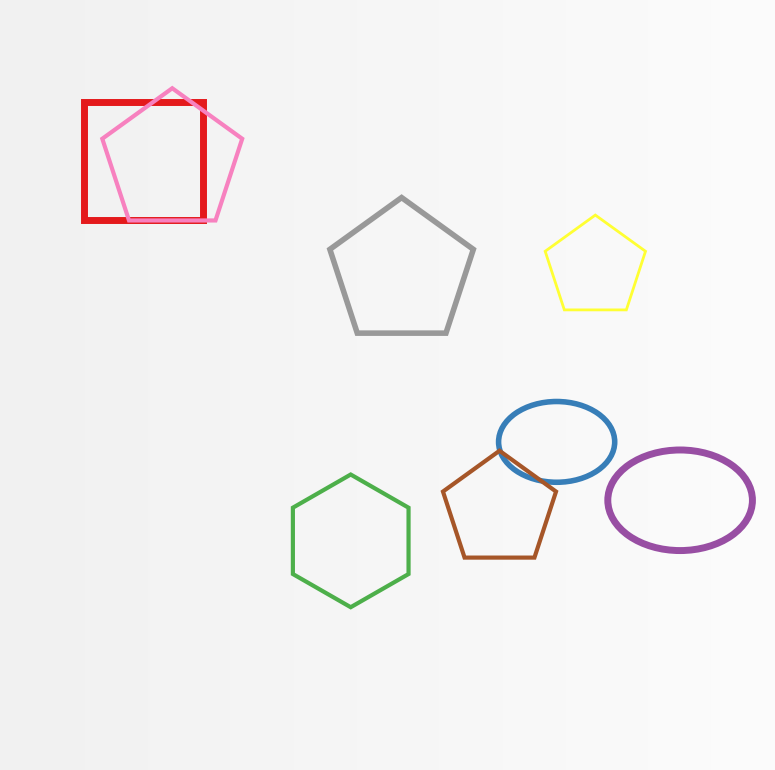[{"shape": "square", "thickness": 2.5, "radius": 0.38, "center": [0.186, 0.791]}, {"shape": "oval", "thickness": 2, "radius": 0.37, "center": [0.718, 0.426]}, {"shape": "hexagon", "thickness": 1.5, "radius": 0.43, "center": [0.453, 0.298]}, {"shape": "oval", "thickness": 2.5, "radius": 0.47, "center": [0.878, 0.35]}, {"shape": "pentagon", "thickness": 1, "radius": 0.34, "center": [0.768, 0.653]}, {"shape": "pentagon", "thickness": 1.5, "radius": 0.38, "center": [0.645, 0.338]}, {"shape": "pentagon", "thickness": 1.5, "radius": 0.47, "center": [0.222, 0.79]}, {"shape": "pentagon", "thickness": 2, "radius": 0.49, "center": [0.518, 0.646]}]